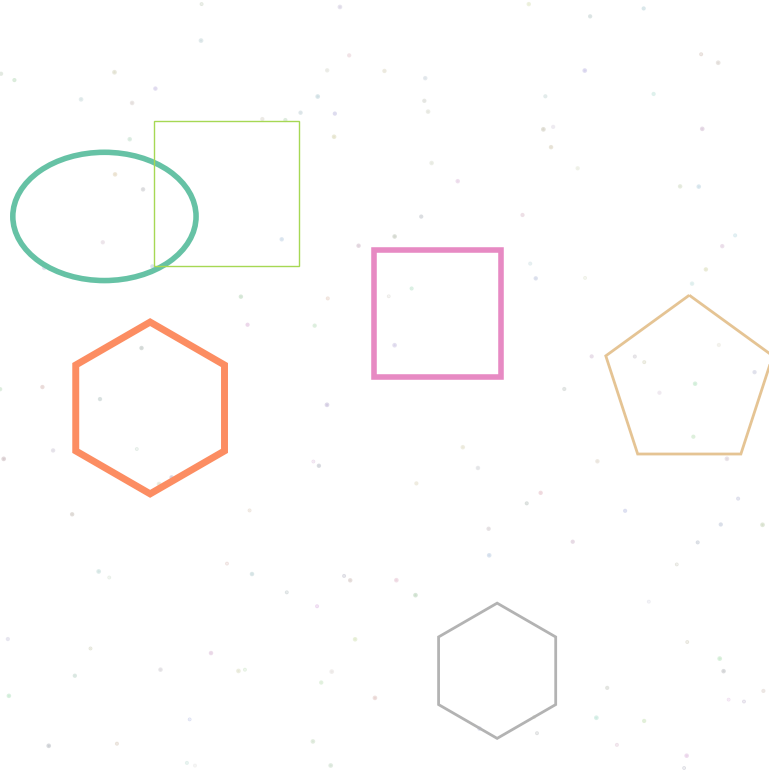[{"shape": "oval", "thickness": 2, "radius": 0.59, "center": [0.136, 0.719]}, {"shape": "hexagon", "thickness": 2.5, "radius": 0.56, "center": [0.195, 0.47]}, {"shape": "square", "thickness": 2, "radius": 0.41, "center": [0.569, 0.593]}, {"shape": "square", "thickness": 0.5, "radius": 0.47, "center": [0.295, 0.748]}, {"shape": "pentagon", "thickness": 1, "radius": 0.57, "center": [0.895, 0.503]}, {"shape": "hexagon", "thickness": 1, "radius": 0.44, "center": [0.646, 0.129]}]